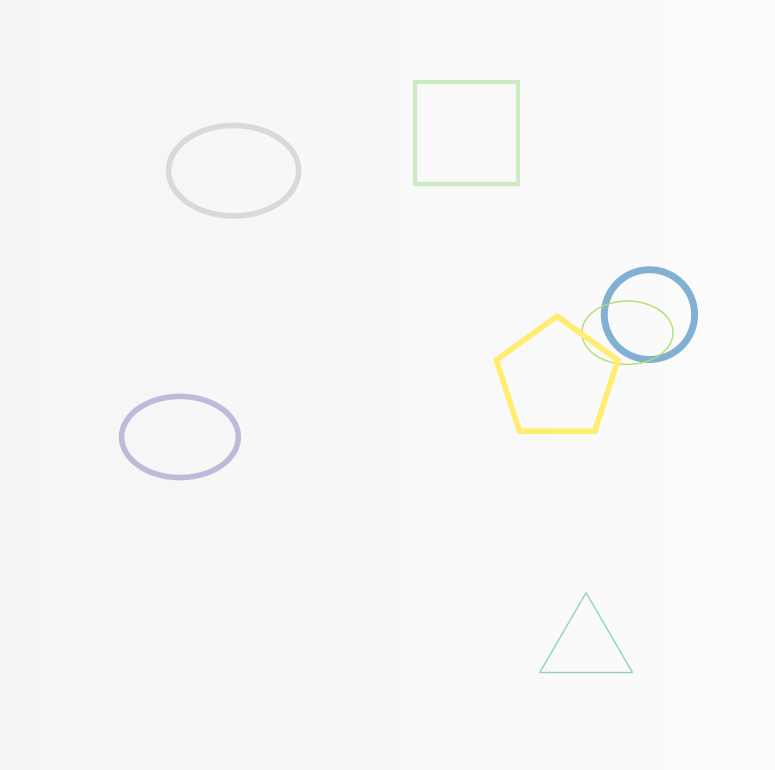[{"shape": "triangle", "thickness": 0.5, "radius": 0.35, "center": [0.756, 0.161]}, {"shape": "oval", "thickness": 2, "radius": 0.38, "center": [0.232, 0.432]}, {"shape": "circle", "thickness": 2.5, "radius": 0.29, "center": [0.838, 0.591]}, {"shape": "oval", "thickness": 0.5, "radius": 0.29, "center": [0.81, 0.568]}, {"shape": "oval", "thickness": 2, "radius": 0.42, "center": [0.301, 0.778]}, {"shape": "square", "thickness": 1.5, "radius": 0.33, "center": [0.602, 0.828]}, {"shape": "pentagon", "thickness": 2, "radius": 0.41, "center": [0.719, 0.507]}]